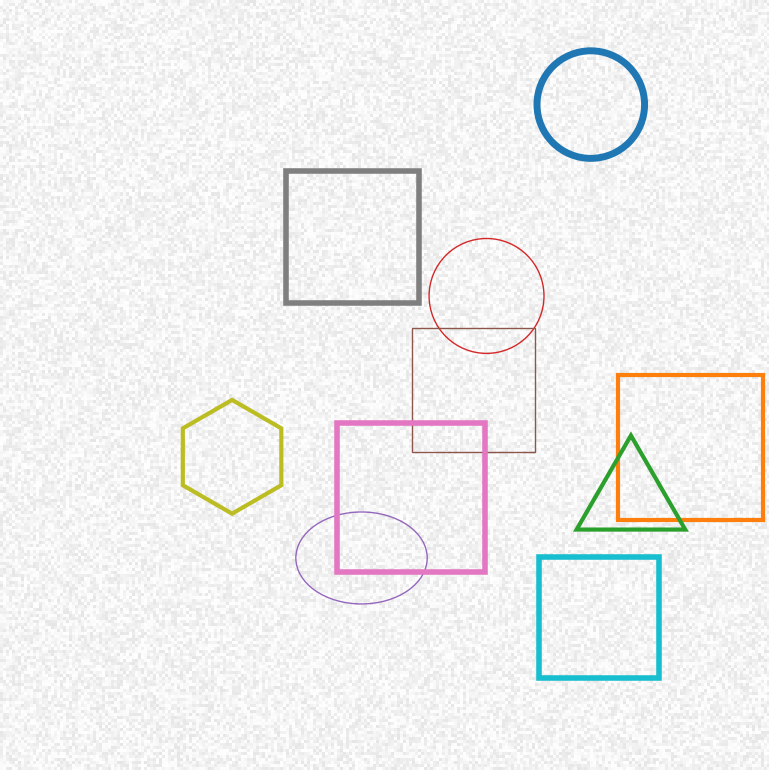[{"shape": "circle", "thickness": 2.5, "radius": 0.35, "center": [0.767, 0.864]}, {"shape": "square", "thickness": 1.5, "radius": 0.47, "center": [0.897, 0.419]}, {"shape": "triangle", "thickness": 1.5, "radius": 0.41, "center": [0.819, 0.353]}, {"shape": "circle", "thickness": 0.5, "radius": 0.37, "center": [0.632, 0.616]}, {"shape": "oval", "thickness": 0.5, "radius": 0.43, "center": [0.47, 0.275]}, {"shape": "square", "thickness": 0.5, "radius": 0.4, "center": [0.615, 0.494]}, {"shape": "square", "thickness": 2, "radius": 0.48, "center": [0.534, 0.354]}, {"shape": "square", "thickness": 2, "radius": 0.43, "center": [0.458, 0.692]}, {"shape": "hexagon", "thickness": 1.5, "radius": 0.37, "center": [0.301, 0.407]}, {"shape": "square", "thickness": 2, "radius": 0.39, "center": [0.778, 0.198]}]